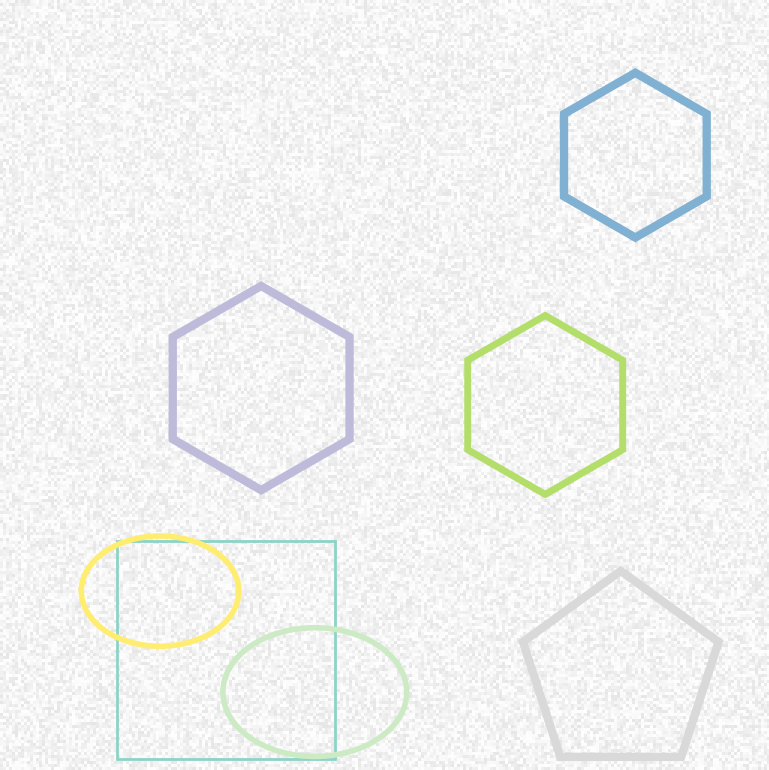[{"shape": "square", "thickness": 1, "radius": 0.71, "center": [0.293, 0.156]}, {"shape": "hexagon", "thickness": 3, "radius": 0.66, "center": [0.339, 0.496]}, {"shape": "hexagon", "thickness": 3, "radius": 0.53, "center": [0.825, 0.798]}, {"shape": "hexagon", "thickness": 2.5, "radius": 0.58, "center": [0.708, 0.474]}, {"shape": "pentagon", "thickness": 3, "radius": 0.67, "center": [0.806, 0.125]}, {"shape": "oval", "thickness": 2, "radius": 0.6, "center": [0.409, 0.101]}, {"shape": "oval", "thickness": 2, "radius": 0.51, "center": [0.208, 0.232]}]